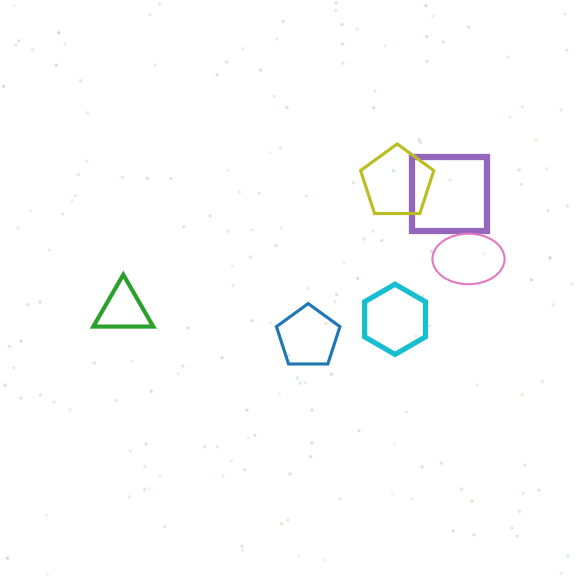[{"shape": "pentagon", "thickness": 1.5, "radius": 0.29, "center": [0.534, 0.416]}, {"shape": "triangle", "thickness": 2, "radius": 0.3, "center": [0.213, 0.464]}, {"shape": "square", "thickness": 3, "radius": 0.32, "center": [0.778, 0.663]}, {"shape": "oval", "thickness": 1, "radius": 0.31, "center": [0.811, 0.551]}, {"shape": "pentagon", "thickness": 1.5, "radius": 0.33, "center": [0.688, 0.683]}, {"shape": "hexagon", "thickness": 2.5, "radius": 0.3, "center": [0.684, 0.446]}]